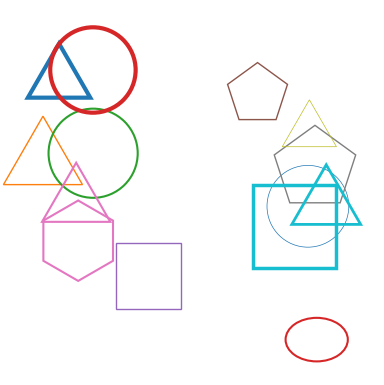[{"shape": "triangle", "thickness": 3, "radius": 0.47, "center": [0.153, 0.793]}, {"shape": "circle", "thickness": 0.5, "radius": 0.53, "center": [0.8, 0.464]}, {"shape": "triangle", "thickness": 1, "radius": 0.59, "center": [0.112, 0.58]}, {"shape": "circle", "thickness": 1.5, "radius": 0.58, "center": [0.242, 0.602]}, {"shape": "circle", "thickness": 3, "radius": 0.55, "center": [0.241, 0.818]}, {"shape": "oval", "thickness": 1.5, "radius": 0.4, "center": [0.823, 0.118]}, {"shape": "square", "thickness": 1, "radius": 0.43, "center": [0.385, 0.283]}, {"shape": "pentagon", "thickness": 1, "radius": 0.41, "center": [0.669, 0.756]}, {"shape": "triangle", "thickness": 1.5, "radius": 0.51, "center": [0.198, 0.475]}, {"shape": "hexagon", "thickness": 1.5, "radius": 0.52, "center": [0.203, 0.375]}, {"shape": "pentagon", "thickness": 1, "radius": 0.56, "center": [0.818, 0.563]}, {"shape": "triangle", "thickness": 0.5, "radius": 0.41, "center": [0.804, 0.66]}, {"shape": "triangle", "thickness": 2, "radius": 0.52, "center": [0.847, 0.469]}, {"shape": "square", "thickness": 2.5, "radius": 0.54, "center": [0.765, 0.412]}]